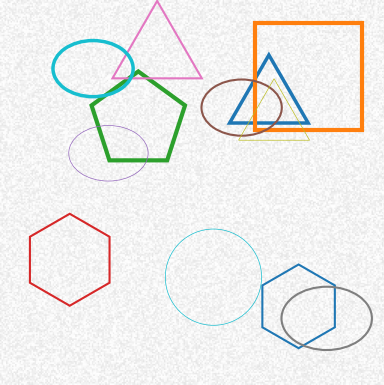[{"shape": "triangle", "thickness": 2.5, "radius": 0.59, "center": [0.698, 0.739]}, {"shape": "hexagon", "thickness": 1.5, "radius": 0.54, "center": [0.776, 0.204]}, {"shape": "square", "thickness": 3, "radius": 0.69, "center": [0.802, 0.8]}, {"shape": "pentagon", "thickness": 3, "radius": 0.64, "center": [0.359, 0.687]}, {"shape": "hexagon", "thickness": 1.5, "radius": 0.6, "center": [0.181, 0.325]}, {"shape": "oval", "thickness": 0.5, "radius": 0.52, "center": [0.282, 0.602]}, {"shape": "oval", "thickness": 1.5, "radius": 0.52, "center": [0.628, 0.721]}, {"shape": "triangle", "thickness": 1.5, "radius": 0.67, "center": [0.408, 0.864]}, {"shape": "oval", "thickness": 1.5, "radius": 0.59, "center": [0.849, 0.173]}, {"shape": "triangle", "thickness": 0.5, "radius": 0.53, "center": [0.712, 0.689]}, {"shape": "oval", "thickness": 2.5, "radius": 0.52, "center": [0.242, 0.822]}, {"shape": "circle", "thickness": 0.5, "radius": 0.63, "center": [0.554, 0.28]}]